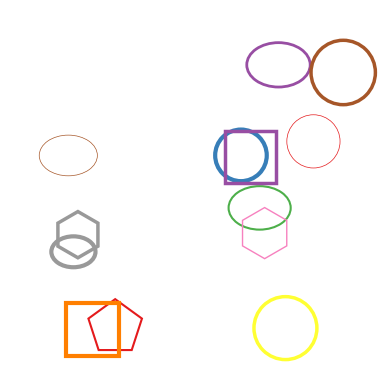[{"shape": "circle", "thickness": 0.5, "radius": 0.35, "center": [0.814, 0.633]}, {"shape": "pentagon", "thickness": 1.5, "radius": 0.37, "center": [0.299, 0.15]}, {"shape": "circle", "thickness": 3, "radius": 0.33, "center": [0.626, 0.597]}, {"shape": "oval", "thickness": 1.5, "radius": 0.4, "center": [0.674, 0.46]}, {"shape": "square", "thickness": 2.5, "radius": 0.34, "center": [0.651, 0.592]}, {"shape": "oval", "thickness": 2, "radius": 0.41, "center": [0.723, 0.832]}, {"shape": "square", "thickness": 3, "radius": 0.34, "center": [0.24, 0.144]}, {"shape": "circle", "thickness": 2.5, "radius": 0.41, "center": [0.741, 0.148]}, {"shape": "circle", "thickness": 2.5, "radius": 0.42, "center": [0.891, 0.812]}, {"shape": "oval", "thickness": 0.5, "radius": 0.38, "center": [0.177, 0.596]}, {"shape": "hexagon", "thickness": 1, "radius": 0.33, "center": [0.687, 0.395]}, {"shape": "hexagon", "thickness": 2.5, "radius": 0.3, "center": [0.202, 0.39]}, {"shape": "oval", "thickness": 3, "radius": 0.29, "center": [0.191, 0.346]}]